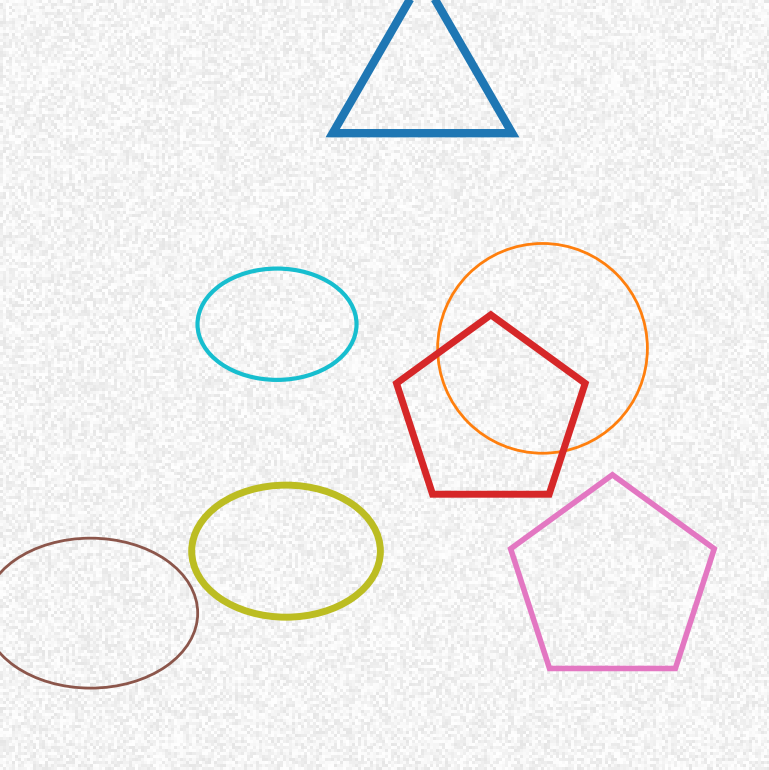[{"shape": "triangle", "thickness": 3, "radius": 0.67, "center": [0.549, 0.894]}, {"shape": "circle", "thickness": 1, "radius": 0.68, "center": [0.705, 0.548]}, {"shape": "pentagon", "thickness": 2.5, "radius": 0.64, "center": [0.637, 0.462]}, {"shape": "oval", "thickness": 1, "radius": 0.7, "center": [0.118, 0.204]}, {"shape": "pentagon", "thickness": 2, "radius": 0.7, "center": [0.795, 0.244]}, {"shape": "oval", "thickness": 2.5, "radius": 0.61, "center": [0.371, 0.284]}, {"shape": "oval", "thickness": 1.5, "radius": 0.52, "center": [0.36, 0.579]}]